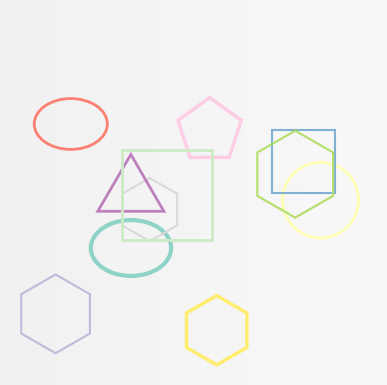[{"shape": "oval", "thickness": 3, "radius": 0.52, "center": [0.338, 0.356]}, {"shape": "circle", "thickness": 2, "radius": 0.49, "center": [0.827, 0.48]}, {"shape": "hexagon", "thickness": 1.5, "radius": 0.51, "center": [0.143, 0.185]}, {"shape": "oval", "thickness": 2, "radius": 0.47, "center": [0.183, 0.678]}, {"shape": "square", "thickness": 1.5, "radius": 0.41, "center": [0.783, 0.58]}, {"shape": "hexagon", "thickness": 1.5, "radius": 0.56, "center": [0.762, 0.548]}, {"shape": "pentagon", "thickness": 2.5, "radius": 0.43, "center": [0.541, 0.661]}, {"shape": "hexagon", "thickness": 1.5, "radius": 0.41, "center": [0.386, 0.456]}, {"shape": "triangle", "thickness": 2, "radius": 0.49, "center": [0.338, 0.5]}, {"shape": "square", "thickness": 2, "radius": 0.58, "center": [0.431, 0.494]}, {"shape": "hexagon", "thickness": 2.5, "radius": 0.45, "center": [0.559, 0.142]}]